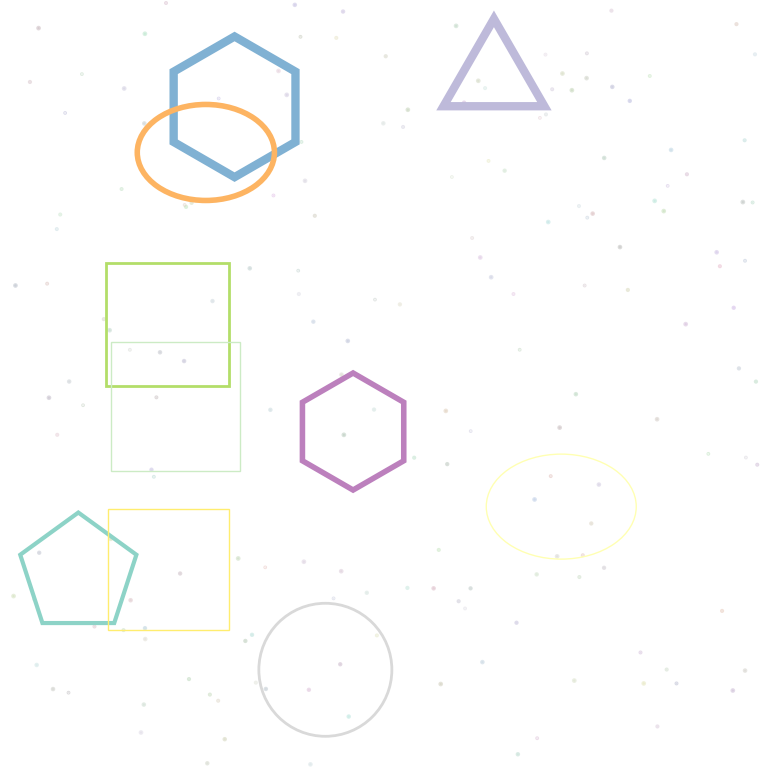[{"shape": "pentagon", "thickness": 1.5, "radius": 0.4, "center": [0.102, 0.255]}, {"shape": "oval", "thickness": 0.5, "radius": 0.49, "center": [0.729, 0.342]}, {"shape": "triangle", "thickness": 3, "radius": 0.38, "center": [0.641, 0.9]}, {"shape": "hexagon", "thickness": 3, "radius": 0.46, "center": [0.305, 0.861]}, {"shape": "oval", "thickness": 2, "radius": 0.45, "center": [0.267, 0.802]}, {"shape": "square", "thickness": 1, "radius": 0.4, "center": [0.218, 0.579]}, {"shape": "circle", "thickness": 1, "radius": 0.43, "center": [0.423, 0.13]}, {"shape": "hexagon", "thickness": 2, "radius": 0.38, "center": [0.459, 0.44]}, {"shape": "square", "thickness": 0.5, "radius": 0.42, "center": [0.228, 0.472]}, {"shape": "square", "thickness": 0.5, "radius": 0.39, "center": [0.219, 0.26]}]